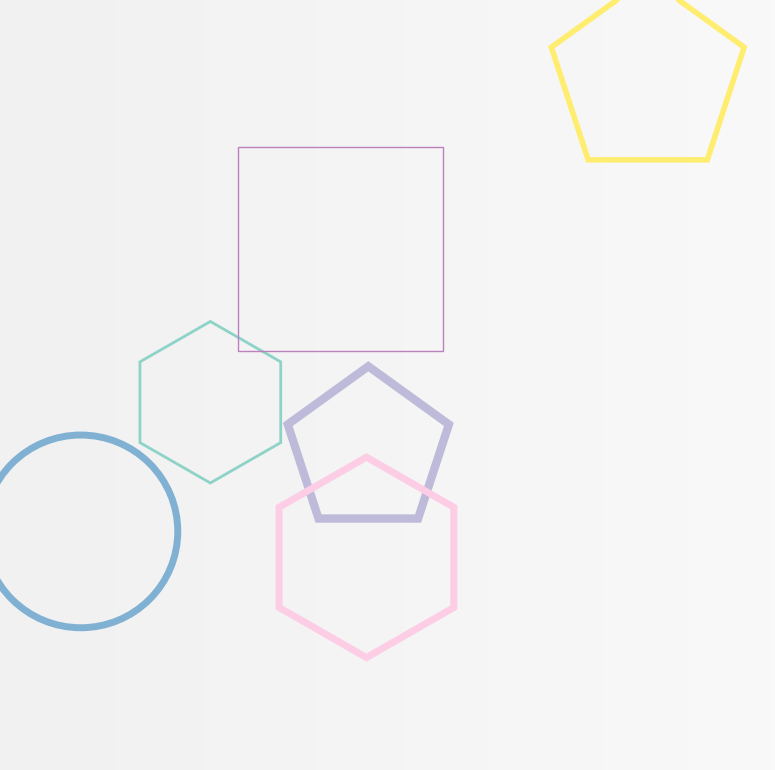[{"shape": "hexagon", "thickness": 1, "radius": 0.52, "center": [0.271, 0.478]}, {"shape": "pentagon", "thickness": 3, "radius": 0.55, "center": [0.475, 0.415]}, {"shape": "circle", "thickness": 2.5, "radius": 0.63, "center": [0.104, 0.31]}, {"shape": "hexagon", "thickness": 2.5, "radius": 0.65, "center": [0.473, 0.276]}, {"shape": "square", "thickness": 0.5, "radius": 0.66, "center": [0.44, 0.677]}, {"shape": "pentagon", "thickness": 2, "radius": 0.65, "center": [0.836, 0.898]}]